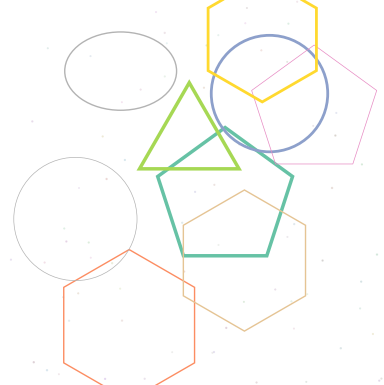[{"shape": "pentagon", "thickness": 2.5, "radius": 0.92, "center": [0.585, 0.485]}, {"shape": "hexagon", "thickness": 1, "radius": 0.98, "center": [0.335, 0.156]}, {"shape": "circle", "thickness": 2, "radius": 0.76, "center": [0.7, 0.757]}, {"shape": "pentagon", "thickness": 0.5, "radius": 0.85, "center": [0.816, 0.712]}, {"shape": "triangle", "thickness": 2.5, "radius": 0.75, "center": [0.492, 0.636]}, {"shape": "hexagon", "thickness": 2, "radius": 0.81, "center": [0.681, 0.898]}, {"shape": "hexagon", "thickness": 1, "radius": 0.92, "center": [0.635, 0.323]}, {"shape": "oval", "thickness": 1, "radius": 0.73, "center": [0.313, 0.815]}, {"shape": "circle", "thickness": 0.5, "radius": 0.8, "center": [0.196, 0.431]}]